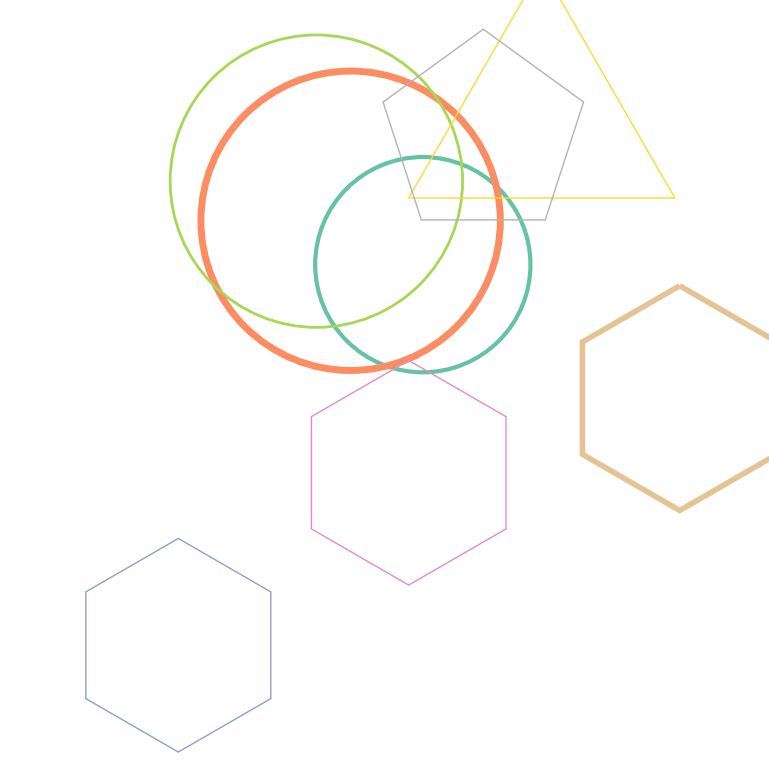[{"shape": "circle", "thickness": 1.5, "radius": 0.7, "center": [0.549, 0.656]}, {"shape": "circle", "thickness": 2.5, "radius": 0.97, "center": [0.455, 0.713]}, {"shape": "hexagon", "thickness": 0.5, "radius": 0.69, "center": [0.232, 0.162]}, {"shape": "hexagon", "thickness": 0.5, "radius": 0.73, "center": [0.531, 0.386]}, {"shape": "circle", "thickness": 1, "radius": 0.95, "center": [0.411, 0.765]}, {"shape": "triangle", "thickness": 0.5, "radius": 1.0, "center": [0.704, 0.843]}, {"shape": "hexagon", "thickness": 2, "radius": 0.73, "center": [0.883, 0.483]}, {"shape": "pentagon", "thickness": 0.5, "radius": 0.68, "center": [0.628, 0.825]}]